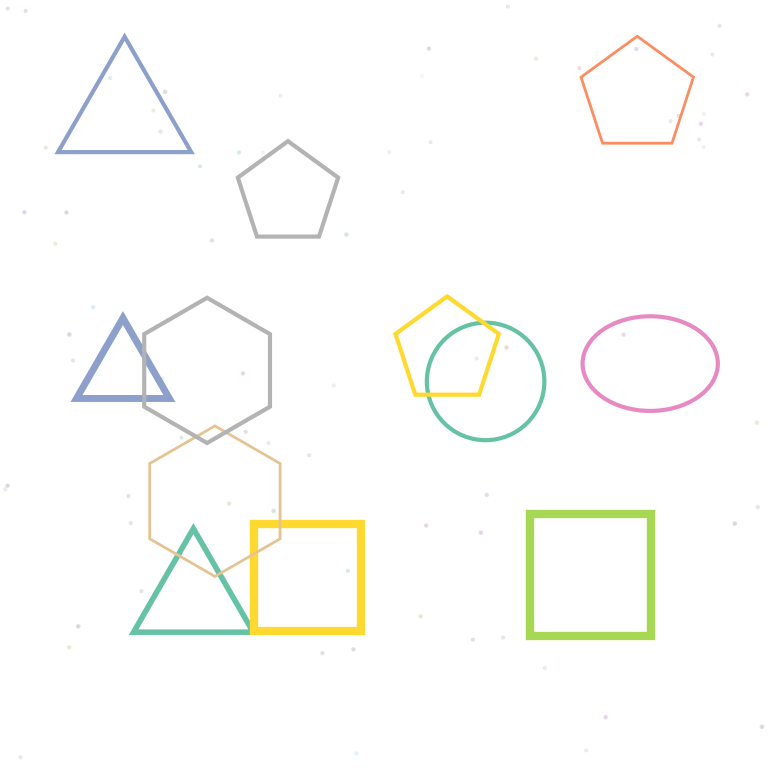[{"shape": "triangle", "thickness": 2, "radius": 0.45, "center": [0.251, 0.224]}, {"shape": "circle", "thickness": 1.5, "radius": 0.38, "center": [0.631, 0.505]}, {"shape": "pentagon", "thickness": 1, "radius": 0.38, "center": [0.828, 0.876]}, {"shape": "triangle", "thickness": 2.5, "radius": 0.35, "center": [0.16, 0.517]}, {"shape": "triangle", "thickness": 1.5, "radius": 0.5, "center": [0.162, 0.852]}, {"shape": "oval", "thickness": 1.5, "radius": 0.44, "center": [0.844, 0.528]}, {"shape": "square", "thickness": 3, "radius": 0.39, "center": [0.767, 0.253]}, {"shape": "pentagon", "thickness": 1.5, "radius": 0.35, "center": [0.581, 0.545]}, {"shape": "square", "thickness": 3, "radius": 0.35, "center": [0.399, 0.25]}, {"shape": "hexagon", "thickness": 1, "radius": 0.49, "center": [0.279, 0.349]}, {"shape": "hexagon", "thickness": 1.5, "radius": 0.47, "center": [0.269, 0.519]}, {"shape": "pentagon", "thickness": 1.5, "radius": 0.34, "center": [0.374, 0.748]}]